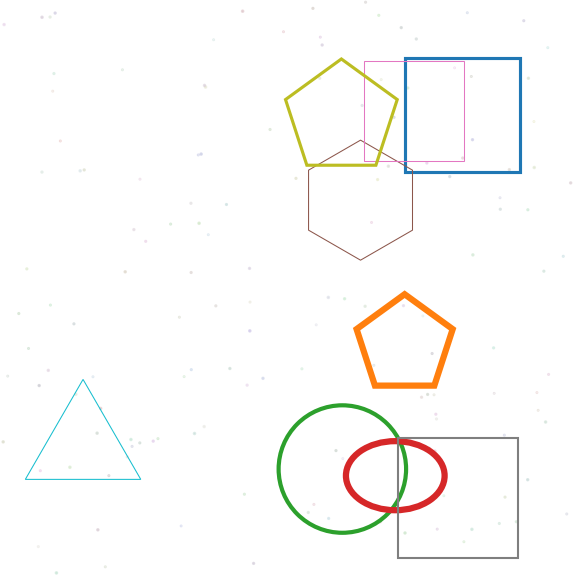[{"shape": "square", "thickness": 1.5, "radius": 0.49, "center": [0.801, 0.8]}, {"shape": "pentagon", "thickness": 3, "radius": 0.44, "center": [0.701, 0.402]}, {"shape": "circle", "thickness": 2, "radius": 0.55, "center": [0.593, 0.187]}, {"shape": "oval", "thickness": 3, "radius": 0.43, "center": [0.684, 0.175]}, {"shape": "hexagon", "thickness": 0.5, "radius": 0.52, "center": [0.624, 0.653]}, {"shape": "square", "thickness": 0.5, "radius": 0.43, "center": [0.717, 0.806]}, {"shape": "square", "thickness": 1, "radius": 0.52, "center": [0.793, 0.136]}, {"shape": "pentagon", "thickness": 1.5, "radius": 0.51, "center": [0.591, 0.795]}, {"shape": "triangle", "thickness": 0.5, "radius": 0.58, "center": [0.144, 0.227]}]